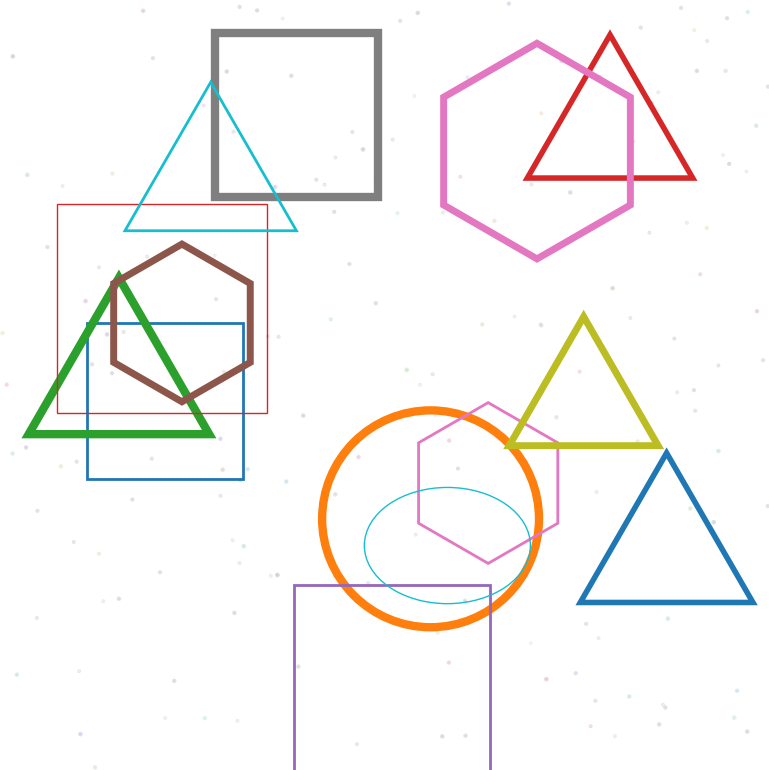[{"shape": "triangle", "thickness": 2, "radius": 0.65, "center": [0.866, 0.282]}, {"shape": "square", "thickness": 1, "radius": 0.51, "center": [0.214, 0.48]}, {"shape": "circle", "thickness": 3, "radius": 0.7, "center": [0.559, 0.326]}, {"shape": "triangle", "thickness": 3, "radius": 0.68, "center": [0.154, 0.504]}, {"shape": "triangle", "thickness": 2, "radius": 0.62, "center": [0.792, 0.831]}, {"shape": "square", "thickness": 0.5, "radius": 0.68, "center": [0.211, 0.599]}, {"shape": "square", "thickness": 1, "radius": 0.63, "center": [0.509, 0.113]}, {"shape": "hexagon", "thickness": 2.5, "radius": 0.51, "center": [0.236, 0.581]}, {"shape": "hexagon", "thickness": 1, "radius": 0.52, "center": [0.634, 0.373]}, {"shape": "hexagon", "thickness": 2.5, "radius": 0.7, "center": [0.697, 0.804]}, {"shape": "square", "thickness": 3, "radius": 0.53, "center": [0.385, 0.851]}, {"shape": "triangle", "thickness": 2.5, "radius": 0.56, "center": [0.758, 0.477]}, {"shape": "oval", "thickness": 0.5, "radius": 0.54, "center": [0.581, 0.291]}, {"shape": "triangle", "thickness": 1, "radius": 0.64, "center": [0.274, 0.765]}]